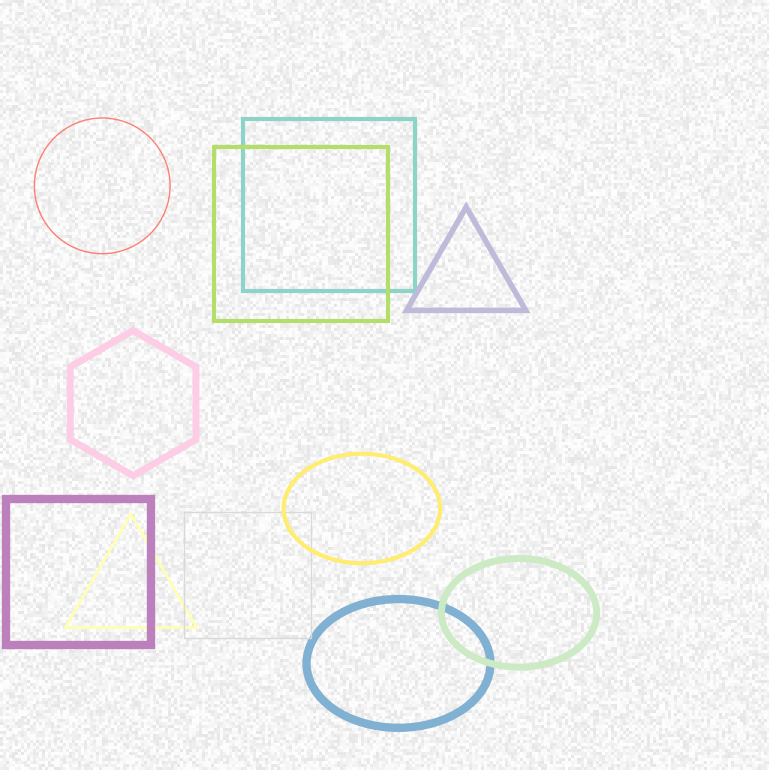[{"shape": "square", "thickness": 1.5, "radius": 0.56, "center": [0.427, 0.733]}, {"shape": "triangle", "thickness": 1, "radius": 0.49, "center": [0.17, 0.234]}, {"shape": "triangle", "thickness": 2, "radius": 0.45, "center": [0.605, 0.642]}, {"shape": "circle", "thickness": 0.5, "radius": 0.44, "center": [0.133, 0.759]}, {"shape": "oval", "thickness": 3, "radius": 0.6, "center": [0.518, 0.138]}, {"shape": "square", "thickness": 1.5, "radius": 0.57, "center": [0.391, 0.696]}, {"shape": "hexagon", "thickness": 2.5, "radius": 0.47, "center": [0.173, 0.476]}, {"shape": "square", "thickness": 0.5, "radius": 0.41, "center": [0.321, 0.253]}, {"shape": "square", "thickness": 3, "radius": 0.47, "center": [0.102, 0.257]}, {"shape": "oval", "thickness": 2.5, "radius": 0.5, "center": [0.674, 0.204]}, {"shape": "oval", "thickness": 1.5, "radius": 0.51, "center": [0.47, 0.34]}]